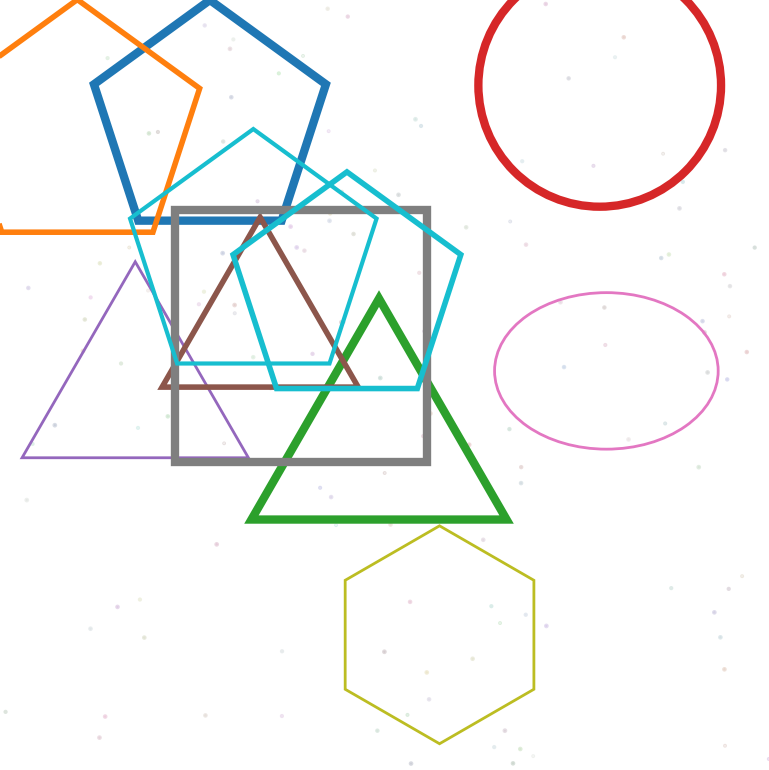[{"shape": "pentagon", "thickness": 3, "radius": 0.79, "center": [0.273, 0.842]}, {"shape": "pentagon", "thickness": 2, "radius": 0.84, "center": [0.1, 0.834]}, {"shape": "triangle", "thickness": 3, "radius": 0.96, "center": [0.492, 0.421]}, {"shape": "circle", "thickness": 3, "radius": 0.79, "center": [0.779, 0.889]}, {"shape": "triangle", "thickness": 1, "radius": 0.85, "center": [0.176, 0.49]}, {"shape": "triangle", "thickness": 2, "radius": 0.74, "center": [0.338, 0.571]}, {"shape": "oval", "thickness": 1, "radius": 0.73, "center": [0.787, 0.518]}, {"shape": "square", "thickness": 3, "radius": 0.82, "center": [0.39, 0.564]}, {"shape": "hexagon", "thickness": 1, "radius": 0.71, "center": [0.571, 0.176]}, {"shape": "pentagon", "thickness": 2, "radius": 0.78, "center": [0.451, 0.621]}, {"shape": "pentagon", "thickness": 1.5, "radius": 0.84, "center": [0.329, 0.664]}]